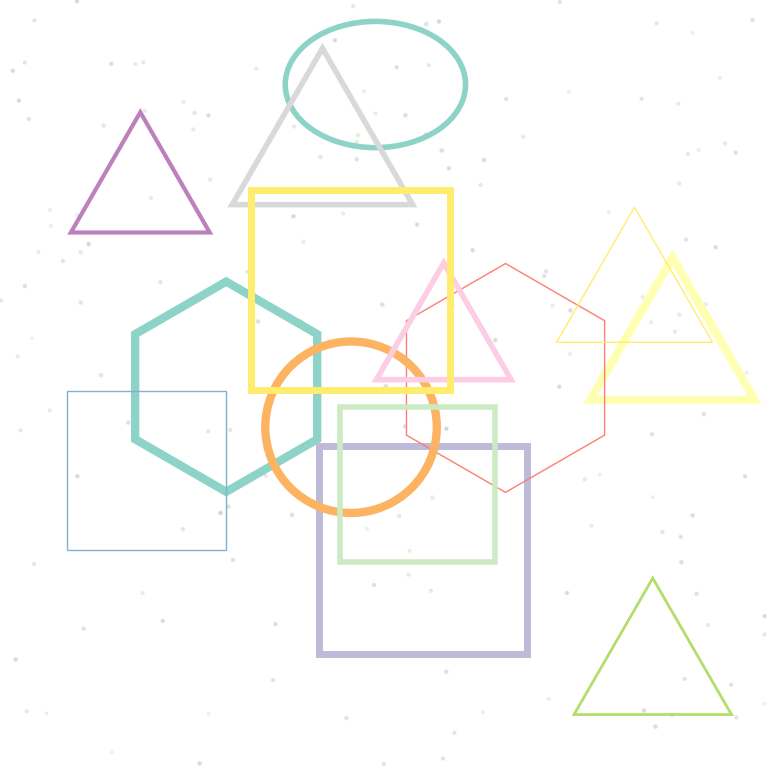[{"shape": "oval", "thickness": 2, "radius": 0.59, "center": [0.488, 0.89]}, {"shape": "hexagon", "thickness": 3, "radius": 0.68, "center": [0.294, 0.498]}, {"shape": "triangle", "thickness": 3, "radius": 0.62, "center": [0.873, 0.542]}, {"shape": "square", "thickness": 2.5, "radius": 0.68, "center": [0.549, 0.286]}, {"shape": "hexagon", "thickness": 0.5, "radius": 0.74, "center": [0.657, 0.509]}, {"shape": "square", "thickness": 0.5, "radius": 0.52, "center": [0.191, 0.389]}, {"shape": "circle", "thickness": 3, "radius": 0.56, "center": [0.456, 0.445]}, {"shape": "triangle", "thickness": 1, "radius": 0.59, "center": [0.848, 0.131]}, {"shape": "triangle", "thickness": 2, "radius": 0.51, "center": [0.576, 0.557]}, {"shape": "triangle", "thickness": 2, "radius": 0.68, "center": [0.419, 0.802]}, {"shape": "triangle", "thickness": 1.5, "radius": 0.52, "center": [0.182, 0.75]}, {"shape": "square", "thickness": 2, "radius": 0.5, "center": [0.542, 0.371]}, {"shape": "square", "thickness": 2.5, "radius": 0.65, "center": [0.455, 0.623]}, {"shape": "triangle", "thickness": 0.5, "radius": 0.58, "center": [0.824, 0.614]}]